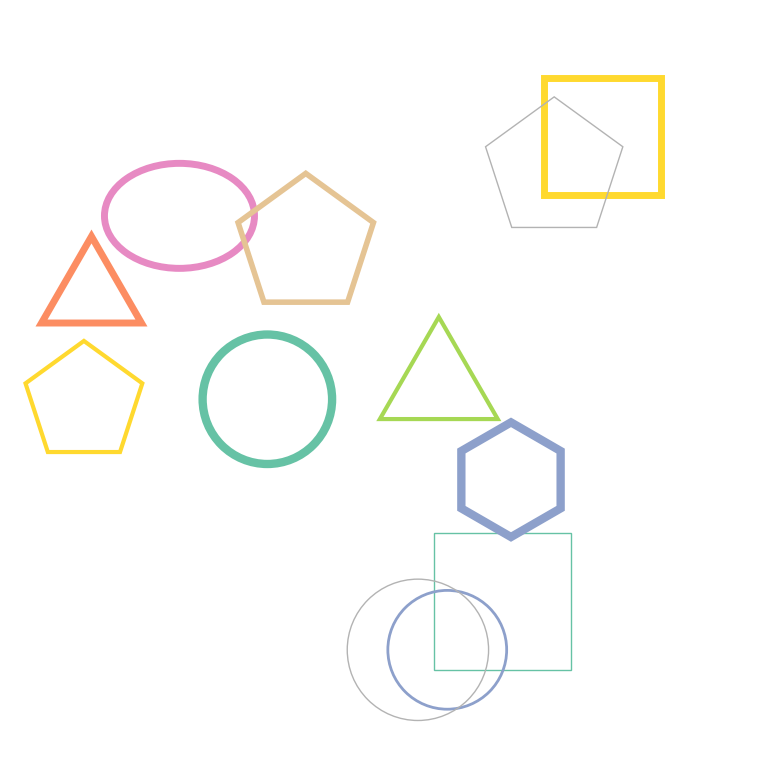[{"shape": "circle", "thickness": 3, "radius": 0.42, "center": [0.347, 0.481]}, {"shape": "square", "thickness": 0.5, "radius": 0.44, "center": [0.652, 0.219]}, {"shape": "triangle", "thickness": 2.5, "radius": 0.37, "center": [0.119, 0.618]}, {"shape": "hexagon", "thickness": 3, "radius": 0.37, "center": [0.664, 0.377]}, {"shape": "circle", "thickness": 1, "radius": 0.39, "center": [0.581, 0.156]}, {"shape": "oval", "thickness": 2.5, "radius": 0.49, "center": [0.233, 0.72]}, {"shape": "triangle", "thickness": 1.5, "radius": 0.44, "center": [0.57, 0.5]}, {"shape": "square", "thickness": 2.5, "radius": 0.38, "center": [0.782, 0.823]}, {"shape": "pentagon", "thickness": 1.5, "radius": 0.4, "center": [0.109, 0.477]}, {"shape": "pentagon", "thickness": 2, "radius": 0.46, "center": [0.397, 0.682]}, {"shape": "circle", "thickness": 0.5, "radius": 0.46, "center": [0.543, 0.156]}, {"shape": "pentagon", "thickness": 0.5, "radius": 0.47, "center": [0.72, 0.78]}]